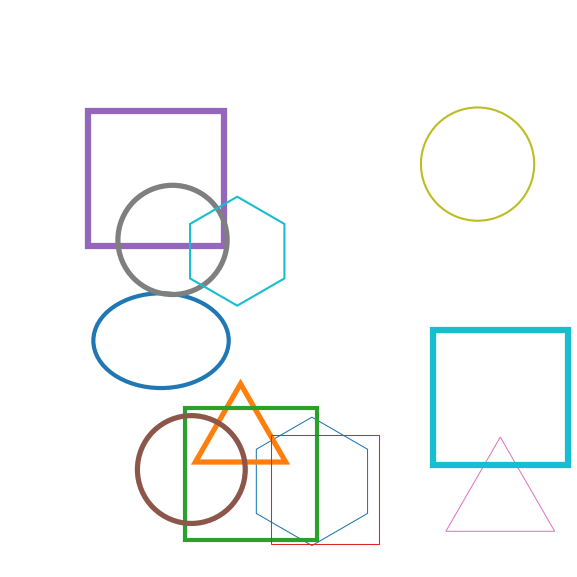[{"shape": "oval", "thickness": 2, "radius": 0.59, "center": [0.279, 0.409]}, {"shape": "hexagon", "thickness": 0.5, "radius": 0.56, "center": [0.54, 0.166]}, {"shape": "triangle", "thickness": 2.5, "radius": 0.45, "center": [0.417, 0.244]}, {"shape": "square", "thickness": 2, "radius": 0.57, "center": [0.435, 0.178]}, {"shape": "square", "thickness": 0.5, "radius": 0.47, "center": [0.562, 0.152]}, {"shape": "square", "thickness": 3, "radius": 0.59, "center": [0.27, 0.69]}, {"shape": "circle", "thickness": 2.5, "radius": 0.47, "center": [0.331, 0.186]}, {"shape": "triangle", "thickness": 0.5, "radius": 0.54, "center": [0.866, 0.134]}, {"shape": "circle", "thickness": 2.5, "radius": 0.47, "center": [0.299, 0.584]}, {"shape": "circle", "thickness": 1, "radius": 0.49, "center": [0.827, 0.715]}, {"shape": "hexagon", "thickness": 1, "radius": 0.47, "center": [0.411, 0.564]}, {"shape": "square", "thickness": 3, "radius": 0.59, "center": [0.867, 0.31]}]